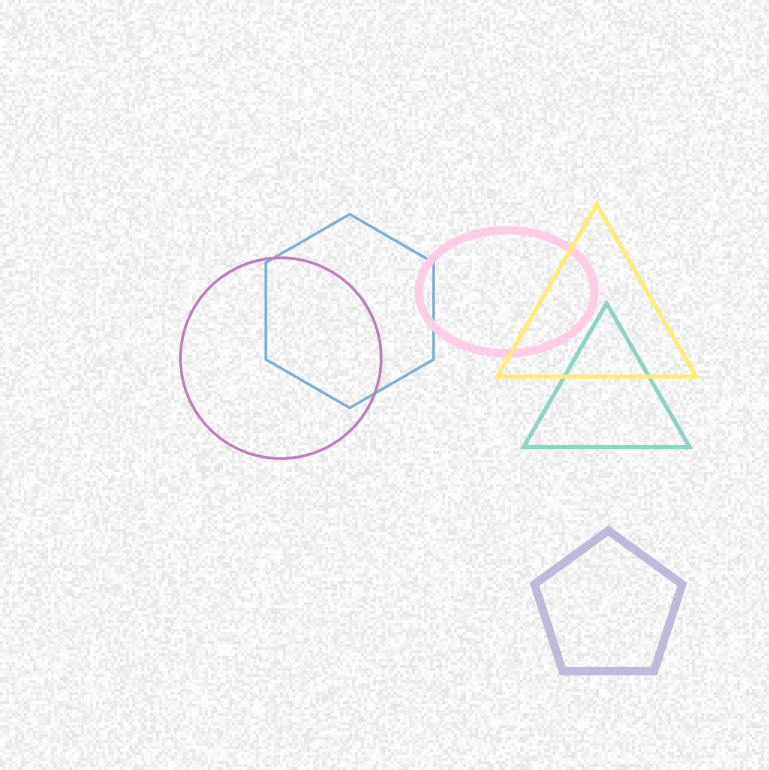[{"shape": "triangle", "thickness": 1.5, "radius": 0.62, "center": [0.788, 0.482]}, {"shape": "pentagon", "thickness": 3, "radius": 0.5, "center": [0.79, 0.21]}, {"shape": "hexagon", "thickness": 1, "radius": 0.63, "center": [0.454, 0.596]}, {"shape": "oval", "thickness": 3, "radius": 0.57, "center": [0.658, 0.621]}, {"shape": "circle", "thickness": 1, "radius": 0.65, "center": [0.365, 0.535]}, {"shape": "triangle", "thickness": 1.5, "radius": 0.75, "center": [0.775, 0.585]}]